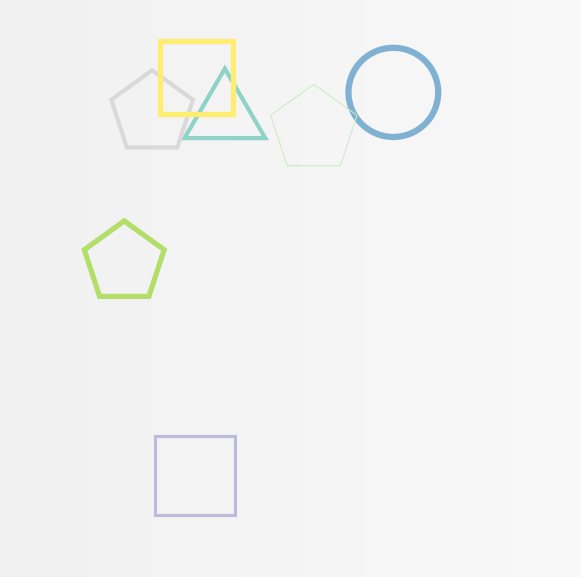[{"shape": "triangle", "thickness": 2, "radius": 0.4, "center": [0.387, 0.8]}, {"shape": "square", "thickness": 1.5, "radius": 0.34, "center": [0.336, 0.175]}, {"shape": "circle", "thickness": 3, "radius": 0.39, "center": [0.677, 0.839]}, {"shape": "pentagon", "thickness": 2.5, "radius": 0.36, "center": [0.214, 0.544]}, {"shape": "pentagon", "thickness": 2, "radius": 0.37, "center": [0.262, 0.804]}, {"shape": "pentagon", "thickness": 0.5, "radius": 0.39, "center": [0.54, 0.775]}, {"shape": "square", "thickness": 2.5, "radius": 0.31, "center": [0.338, 0.865]}]